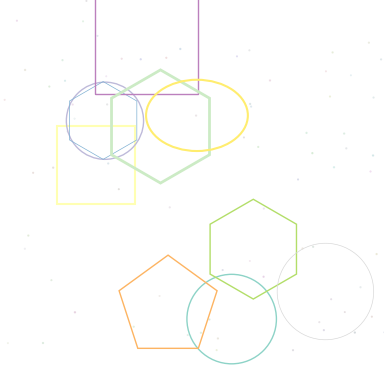[{"shape": "circle", "thickness": 1, "radius": 0.58, "center": [0.602, 0.171]}, {"shape": "square", "thickness": 1.5, "radius": 0.51, "center": [0.25, 0.571]}, {"shape": "circle", "thickness": 1, "radius": 0.5, "center": [0.273, 0.686]}, {"shape": "hexagon", "thickness": 0.5, "radius": 0.51, "center": [0.268, 0.687]}, {"shape": "pentagon", "thickness": 1, "radius": 0.67, "center": [0.437, 0.203]}, {"shape": "hexagon", "thickness": 1, "radius": 0.65, "center": [0.658, 0.353]}, {"shape": "circle", "thickness": 0.5, "radius": 0.63, "center": [0.845, 0.243]}, {"shape": "square", "thickness": 1, "radius": 0.67, "center": [0.381, 0.889]}, {"shape": "hexagon", "thickness": 2, "radius": 0.73, "center": [0.417, 0.672]}, {"shape": "oval", "thickness": 1.5, "radius": 0.66, "center": [0.512, 0.7]}]